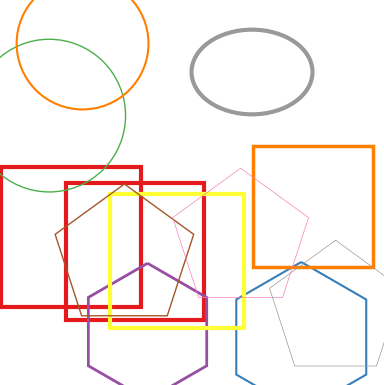[{"shape": "square", "thickness": 3, "radius": 0.89, "center": [0.351, 0.347]}, {"shape": "square", "thickness": 3, "radius": 0.91, "center": [0.184, 0.385]}, {"shape": "hexagon", "thickness": 1.5, "radius": 0.97, "center": [0.782, 0.125]}, {"shape": "circle", "thickness": 1, "radius": 0.99, "center": [0.128, 0.7]}, {"shape": "hexagon", "thickness": 2, "radius": 0.89, "center": [0.383, 0.139]}, {"shape": "circle", "thickness": 1.5, "radius": 0.86, "center": [0.214, 0.887]}, {"shape": "square", "thickness": 2.5, "radius": 0.78, "center": [0.813, 0.463]}, {"shape": "square", "thickness": 3, "radius": 0.87, "center": [0.459, 0.322]}, {"shape": "pentagon", "thickness": 1, "radius": 0.95, "center": [0.323, 0.333]}, {"shape": "pentagon", "thickness": 0.5, "radius": 0.93, "center": [0.625, 0.378]}, {"shape": "pentagon", "thickness": 0.5, "radius": 0.9, "center": [0.872, 0.195]}, {"shape": "oval", "thickness": 3, "radius": 0.79, "center": [0.655, 0.813]}]